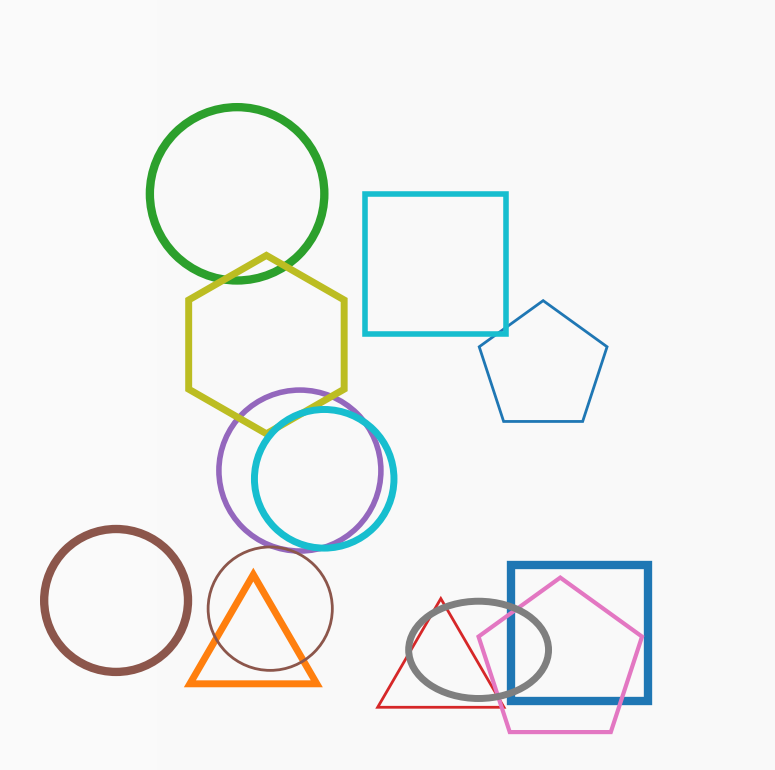[{"shape": "pentagon", "thickness": 1, "radius": 0.43, "center": [0.701, 0.523]}, {"shape": "square", "thickness": 3, "radius": 0.44, "center": [0.747, 0.178]}, {"shape": "triangle", "thickness": 2.5, "radius": 0.47, "center": [0.327, 0.159]}, {"shape": "circle", "thickness": 3, "radius": 0.56, "center": [0.306, 0.748]}, {"shape": "triangle", "thickness": 1, "radius": 0.47, "center": [0.569, 0.129]}, {"shape": "circle", "thickness": 2, "radius": 0.52, "center": [0.387, 0.389]}, {"shape": "circle", "thickness": 3, "radius": 0.46, "center": [0.15, 0.22]}, {"shape": "circle", "thickness": 1, "radius": 0.4, "center": [0.349, 0.21]}, {"shape": "pentagon", "thickness": 1.5, "radius": 0.55, "center": [0.723, 0.139]}, {"shape": "oval", "thickness": 2.5, "radius": 0.45, "center": [0.618, 0.156]}, {"shape": "hexagon", "thickness": 2.5, "radius": 0.58, "center": [0.344, 0.552]}, {"shape": "circle", "thickness": 2.5, "radius": 0.45, "center": [0.418, 0.378]}, {"shape": "square", "thickness": 2, "radius": 0.46, "center": [0.562, 0.657]}]